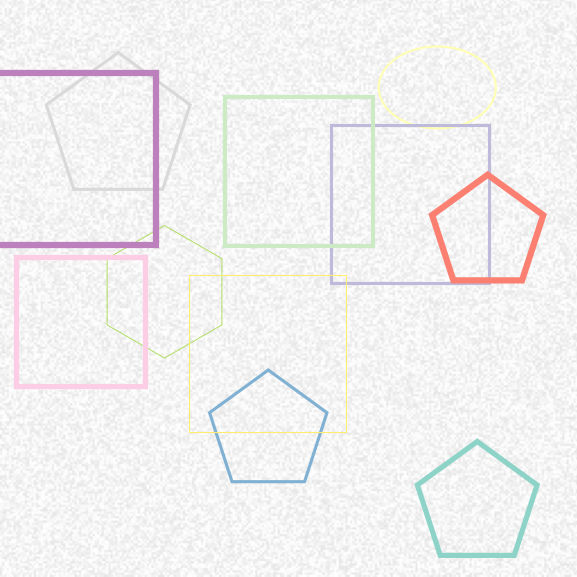[{"shape": "pentagon", "thickness": 2.5, "radius": 0.54, "center": [0.826, 0.126]}, {"shape": "oval", "thickness": 1, "radius": 0.51, "center": [0.757, 0.848]}, {"shape": "square", "thickness": 1.5, "radius": 0.68, "center": [0.71, 0.647]}, {"shape": "pentagon", "thickness": 3, "radius": 0.51, "center": [0.845, 0.595]}, {"shape": "pentagon", "thickness": 1.5, "radius": 0.53, "center": [0.465, 0.252]}, {"shape": "hexagon", "thickness": 0.5, "radius": 0.57, "center": [0.285, 0.494]}, {"shape": "square", "thickness": 2.5, "radius": 0.56, "center": [0.14, 0.442]}, {"shape": "pentagon", "thickness": 1.5, "radius": 0.65, "center": [0.205, 0.777]}, {"shape": "square", "thickness": 3, "radius": 0.74, "center": [0.121, 0.724]}, {"shape": "square", "thickness": 2, "radius": 0.64, "center": [0.518, 0.702]}, {"shape": "square", "thickness": 0.5, "radius": 0.68, "center": [0.463, 0.387]}]